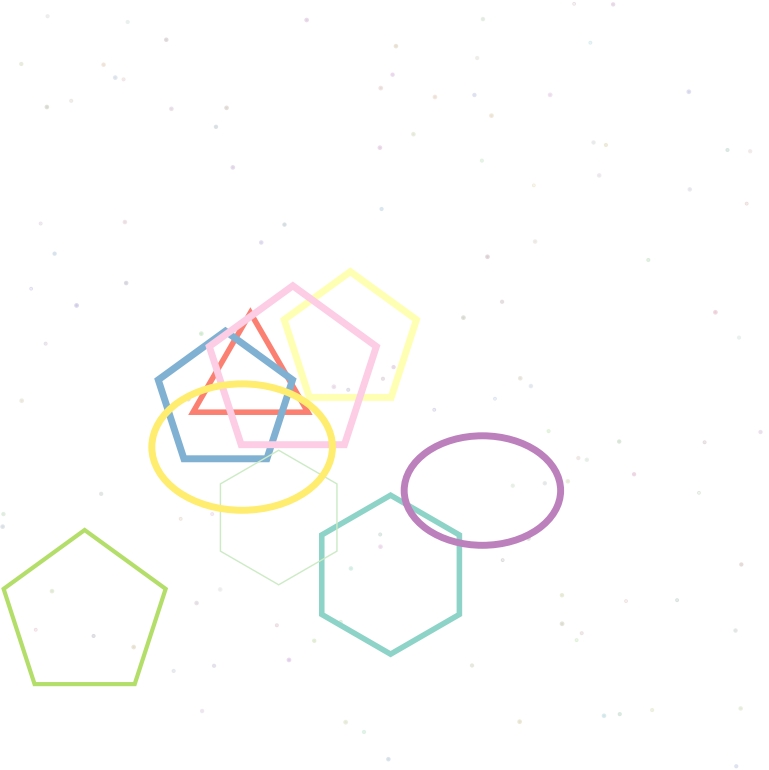[{"shape": "hexagon", "thickness": 2, "radius": 0.52, "center": [0.507, 0.254]}, {"shape": "pentagon", "thickness": 2.5, "radius": 0.45, "center": [0.455, 0.557]}, {"shape": "triangle", "thickness": 2, "radius": 0.43, "center": [0.325, 0.508]}, {"shape": "pentagon", "thickness": 2.5, "radius": 0.46, "center": [0.293, 0.478]}, {"shape": "pentagon", "thickness": 1.5, "radius": 0.55, "center": [0.11, 0.201]}, {"shape": "pentagon", "thickness": 2.5, "radius": 0.57, "center": [0.38, 0.515]}, {"shape": "oval", "thickness": 2.5, "radius": 0.51, "center": [0.626, 0.363]}, {"shape": "hexagon", "thickness": 0.5, "radius": 0.44, "center": [0.362, 0.328]}, {"shape": "oval", "thickness": 2.5, "radius": 0.59, "center": [0.314, 0.419]}]